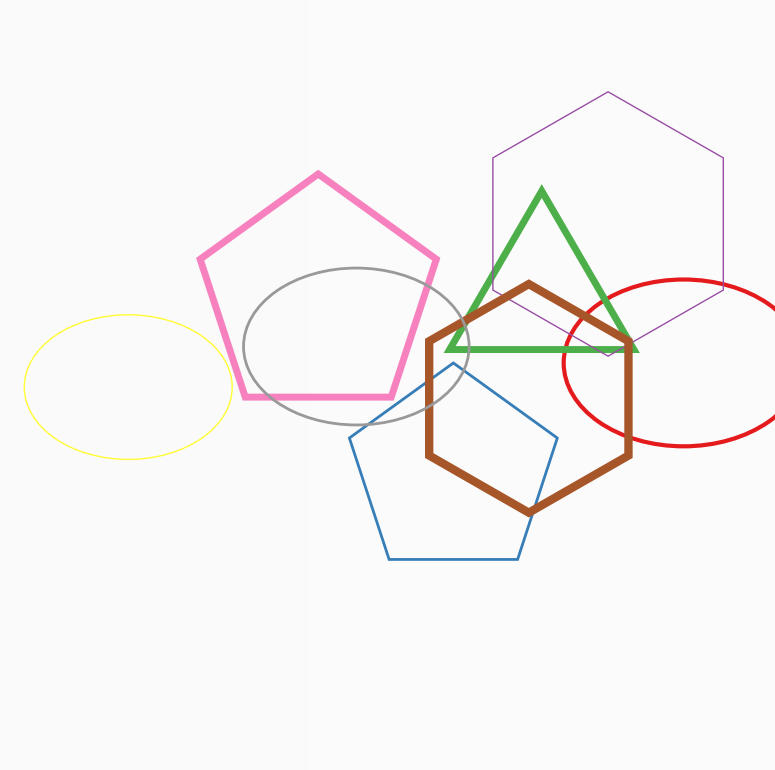[{"shape": "oval", "thickness": 1.5, "radius": 0.77, "center": [0.882, 0.529]}, {"shape": "pentagon", "thickness": 1, "radius": 0.71, "center": [0.585, 0.388]}, {"shape": "triangle", "thickness": 2.5, "radius": 0.69, "center": [0.699, 0.615]}, {"shape": "hexagon", "thickness": 0.5, "radius": 0.86, "center": [0.785, 0.709]}, {"shape": "oval", "thickness": 0.5, "radius": 0.67, "center": [0.165, 0.497]}, {"shape": "hexagon", "thickness": 3, "radius": 0.74, "center": [0.682, 0.483]}, {"shape": "pentagon", "thickness": 2.5, "radius": 0.8, "center": [0.411, 0.614]}, {"shape": "oval", "thickness": 1, "radius": 0.73, "center": [0.46, 0.55]}]